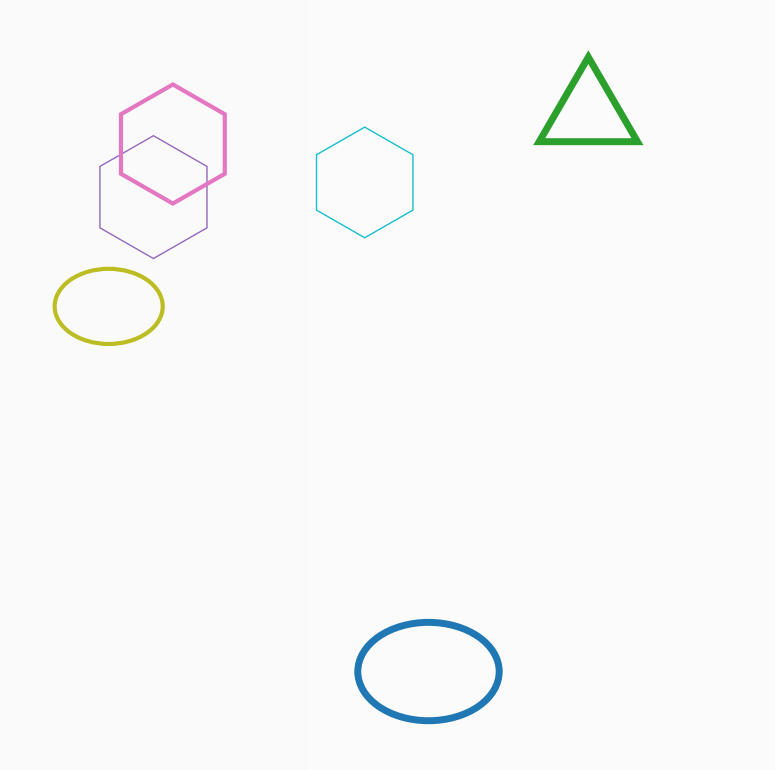[{"shape": "oval", "thickness": 2.5, "radius": 0.46, "center": [0.553, 0.128]}, {"shape": "triangle", "thickness": 2.5, "radius": 0.37, "center": [0.759, 0.853]}, {"shape": "hexagon", "thickness": 0.5, "radius": 0.4, "center": [0.198, 0.744]}, {"shape": "hexagon", "thickness": 1.5, "radius": 0.39, "center": [0.223, 0.813]}, {"shape": "oval", "thickness": 1.5, "radius": 0.35, "center": [0.14, 0.602]}, {"shape": "hexagon", "thickness": 0.5, "radius": 0.36, "center": [0.471, 0.763]}]